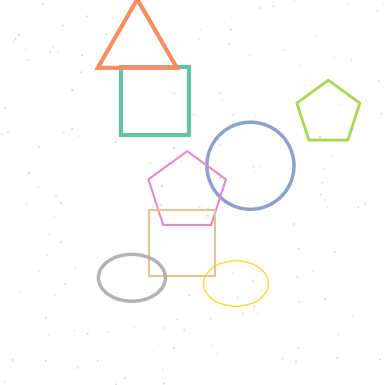[{"shape": "square", "thickness": 3, "radius": 0.44, "center": [0.402, 0.738]}, {"shape": "triangle", "thickness": 3, "radius": 0.59, "center": [0.357, 0.883]}, {"shape": "circle", "thickness": 2.5, "radius": 0.57, "center": [0.65, 0.57]}, {"shape": "pentagon", "thickness": 1.5, "radius": 0.53, "center": [0.486, 0.501]}, {"shape": "pentagon", "thickness": 2, "radius": 0.43, "center": [0.853, 0.706]}, {"shape": "oval", "thickness": 1, "radius": 0.42, "center": [0.613, 0.263]}, {"shape": "square", "thickness": 1.5, "radius": 0.43, "center": [0.473, 0.369]}, {"shape": "oval", "thickness": 2.5, "radius": 0.44, "center": [0.343, 0.279]}]